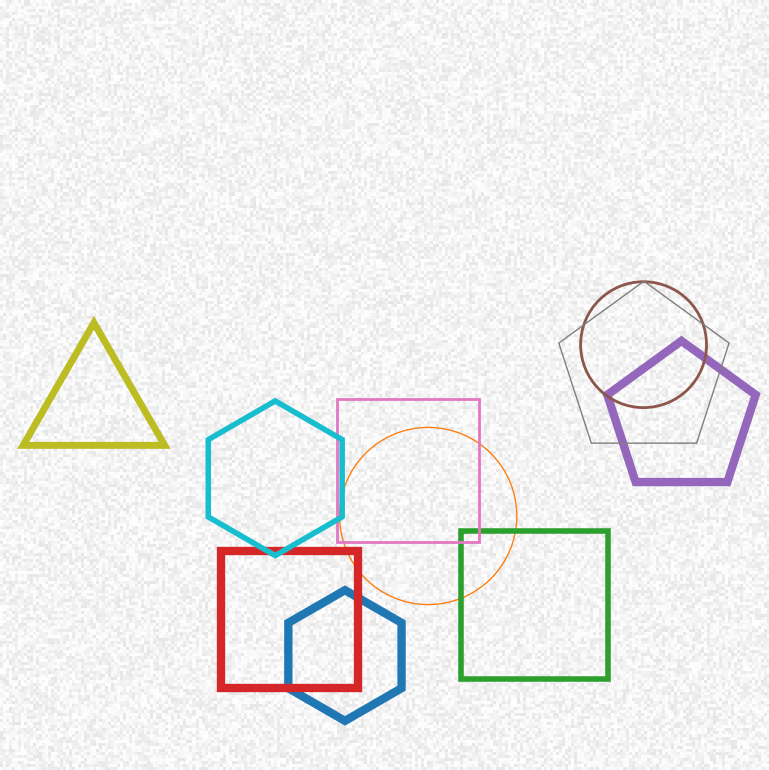[{"shape": "hexagon", "thickness": 3, "radius": 0.42, "center": [0.448, 0.149]}, {"shape": "circle", "thickness": 0.5, "radius": 0.58, "center": [0.556, 0.33]}, {"shape": "square", "thickness": 2, "radius": 0.48, "center": [0.694, 0.215]}, {"shape": "square", "thickness": 3, "radius": 0.44, "center": [0.376, 0.195]}, {"shape": "pentagon", "thickness": 3, "radius": 0.51, "center": [0.885, 0.456]}, {"shape": "circle", "thickness": 1, "radius": 0.41, "center": [0.836, 0.552]}, {"shape": "square", "thickness": 1, "radius": 0.46, "center": [0.53, 0.389]}, {"shape": "pentagon", "thickness": 0.5, "radius": 0.58, "center": [0.836, 0.519]}, {"shape": "triangle", "thickness": 2.5, "radius": 0.53, "center": [0.122, 0.475]}, {"shape": "hexagon", "thickness": 2, "radius": 0.5, "center": [0.357, 0.379]}]